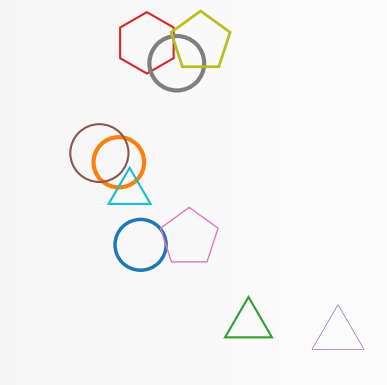[{"shape": "circle", "thickness": 2.5, "radius": 0.33, "center": [0.363, 0.364]}, {"shape": "circle", "thickness": 3, "radius": 0.33, "center": [0.307, 0.579]}, {"shape": "triangle", "thickness": 1.5, "radius": 0.35, "center": [0.641, 0.159]}, {"shape": "hexagon", "thickness": 1.5, "radius": 0.4, "center": [0.379, 0.889]}, {"shape": "triangle", "thickness": 0.5, "radius": 0.39, "center": [0.872, 0.131]}, {"shape": "circle", "thickness": 1.5, "radius": 0.38, "center": [0.256, 0.602]}, {"shape": "pentagon", "thickness": 1, "radius": 0.39, "center": [0.488, 0.383]}, {"shape": "circle", "thickness": 3, "radius": 0.35, "center": [0.456, 0.836]}, {"shape": "pentagon", "thickness": 2, "radius": 0.4, "center": [0.518, 0.891]}, {"shape": "triangle", "thickness": 1.5, "radius": 0.31, "center": [0.334, 0.502]}]